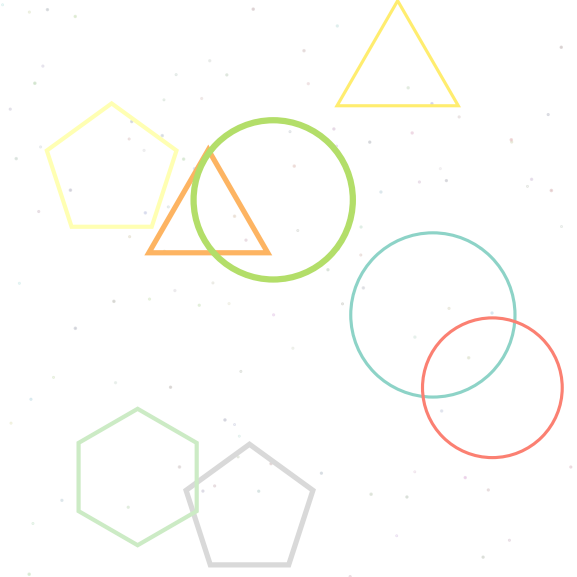[{"shape": "circle", "thickness": 1.5, "radius": 0.71, "center": [0.75, 0.454]}, {"shape": "pentagon", "thickness": 2, "radius": 0.59, "center": [0.193, 0.702]}, {"shape": "circle", "thickness": 1.5, "radius": 0.6, "center": [0.853, 0.328]}, {"shape": "triangle", "thickness": 2.5, "radius": 0.59, "center": [0.361, 0.621]}, {"shape": "circle", "thickness": 3, "radius": 0.69, "center": [0.473, 0.653]}, {"shape": "pentagon", "thickness": 2.5, "radius": 0.58, "center": [0.432, 0.114]}, {"shape": "hexagon", "thickness": 2, "radius": 0.59, "center": [0.238, 0.173]}, {"shape": "triangle", "thickness": 1.5, "radius": 0.61, "center": [0.689, 0.877]}]